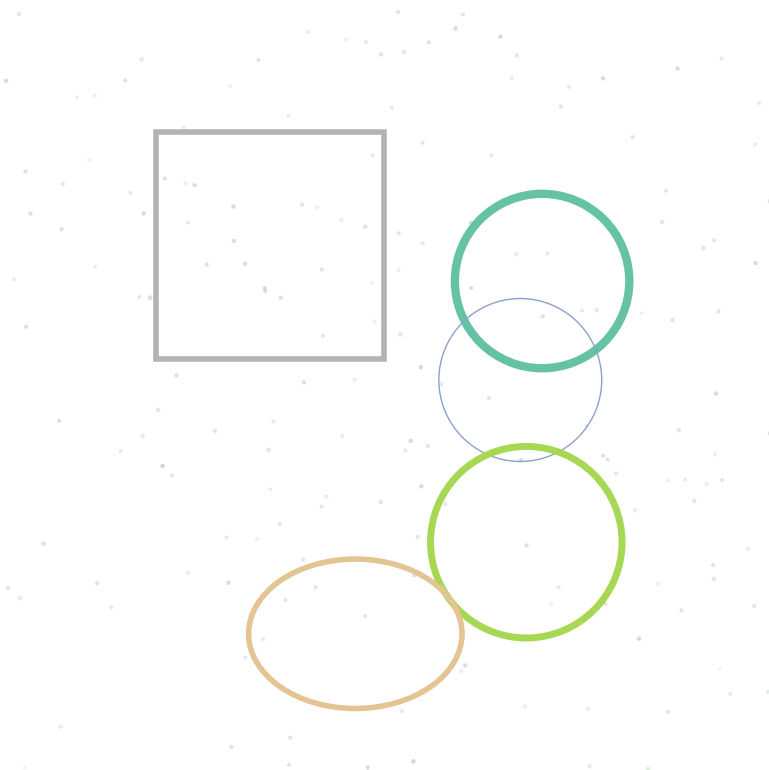[{"shape": "circle", "thickness": 3, "radius": 0.57, "center": [0.704, 0.635]}, {"shape": "circle", "thickness": 0.5, "radius": 0.53, "center": [0.676, 0.507]}, {"shape": "circle", "thickness": 2.5, "radius": 0.62, "center": [0.684, 0.296]}, {"shape": "oval", "thickness": 2, "radius": 0.69, "center": [0.461, 0.177]}, {"shape": "square", "thickness": 2, "radius": 0.74, "center": [0.35, 0.681]}]